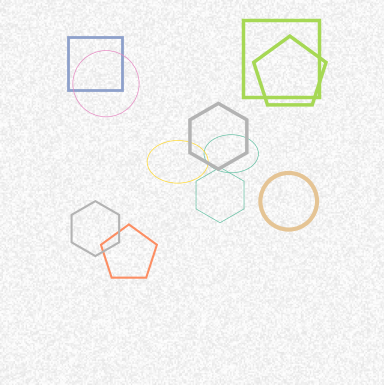[{"shape": "oval", "thickness": 0.5, "radius": 0.35, "center": [0.601, 0.601]}, {"shape": "hexagon", "thickness": 0.5, "radius": 0.36, "center": [0.572, 0.493]}, {"shape": "pentagon", "thickness": 1.5, "radius": 0.38, "center": [0.335, 0.341]}, {"shape": "square", "thickness": 2, "radius": 0.35, "center": [0.246, 0.835]}, {"shape": "circle", "thickness": 0.5, "radius": 0.43, "center": [0.275, 0.783]}, {"shape": "square", "thickness": 2.5, "radius": 0.5, "center": [0.729, 0.848]}, {"shape": "pentagon", "thickness": 2.5, "radius": 0.49, "center": [0.753, 0.807]}, {"shape": "oval", "thickness": 0.5, "radius": 0.4, "center": [0.461, 0.58]}, {"shape": "circle", "thickness": 3, "radius": 0.37, "center": [0.75, 0.477]}, {"shape": "hexagon", "thickness": 1.5, "radius": 0.36, "center": [0.248, 0.406]}, {"shape": "hexagon", "thickness": 2.5, "radius": 0.43, "center": [0.567, 0.646]}]